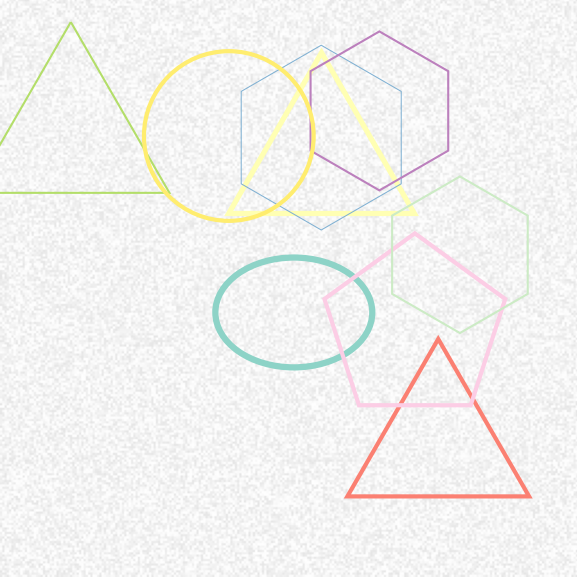[{"shape": "oval", "thickness": 3, "radius": 0.68, "center": [0.509, 0.458]}, {"shape": "triangle", "thickness": 2.5, "radius": 0.93, "center": [0.557, 0.722]}, {"shape": "triangle", "thickness": 2, "radius": 0.91, "center": [0.759, 0.23]}, {"shape": "hexagon", "thickness": 0.5, "radius": 0.8, "center": [0.556, 0.761]}, {"shape": "triangle", "thickness": 1, "radius": 0.99, "center": [0.123, 0.764]}, {"shape": "pentagon", "thickness": 2, "radius": 0.82, "center": [0.718, 0.431]}, {"shape": "hexagon", "thickness": 1, "radius": 0.69, "center": [0.657, 0.807]}, {"shape": "hexagon", "thickness": 1, "radius": 0.68, "center": [0.796, 0.558]}, {"shape": "circle", "thickness": 2, "radius": 0.73, "center": [0.396, 0.764]}]